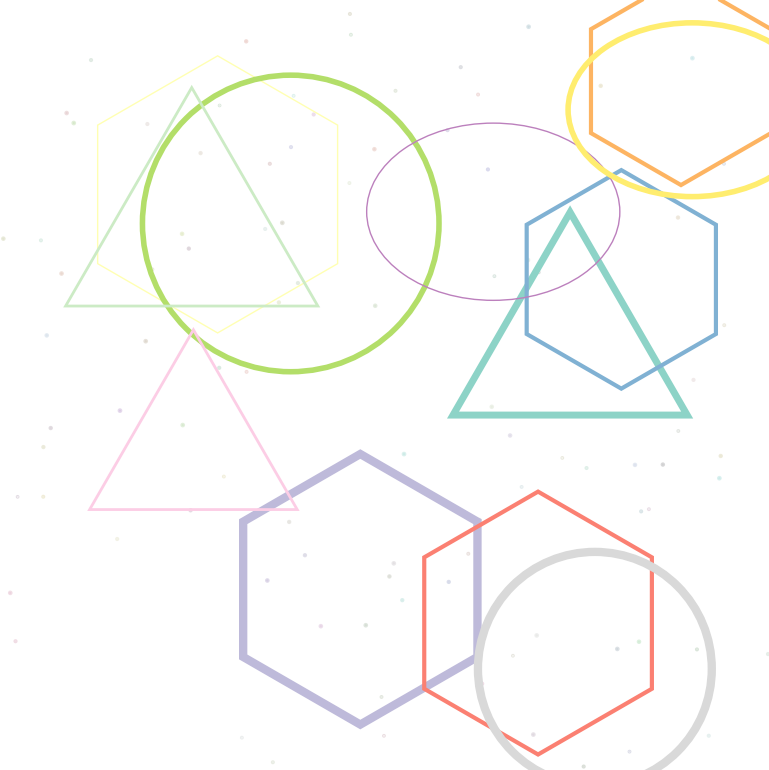[{"shape": "triangle", "thickness": 2.5, "radius": 0.88, "center": [0.74, 0.549]}, {"shape": "hexagon", "thickness": 0.5, "radius": 0.9, "center": [0.283, 0.748]}, {"shape": "hexagon", "thickness": 3, "radius": 0.88, "center": [0.468, 0.235]}, {"shape": "hexagon", "thickness": 1.5, "radius": 0.85, "center": [0.699, 0.191]}, {"shape": "hexagon", "thickness": 1.5, "radius": 0.71, "center": [0.807, 0.637]}, {"shape": "hexagon", "thickness": 1.5, "radius": 0.67, "center": [0.884, 0.895]}, {"shape": "circle", "thickness": 2, "radius": 0.96, "center": [0.378, 0.71]}, {"shape": "triangle", "thickness": 1, "radius": 0.78, "center": [0.251, 0.416]}, {"shape": "circle", "thickness": 3, "radius": 0.76, "center": [0.773, 0.131]}, {"shape": "oval", "thickness": 0.5, "radius": 0.82, "center": [0.641, 0.725]}, {"shape": "triangle", "thickness": 1, "radius": 0.95, "center": [0.249, 0.697]}, {"shape": "oval", "thickness": 2, "radius": 0.81, "center": [0.899, 0.857]}]